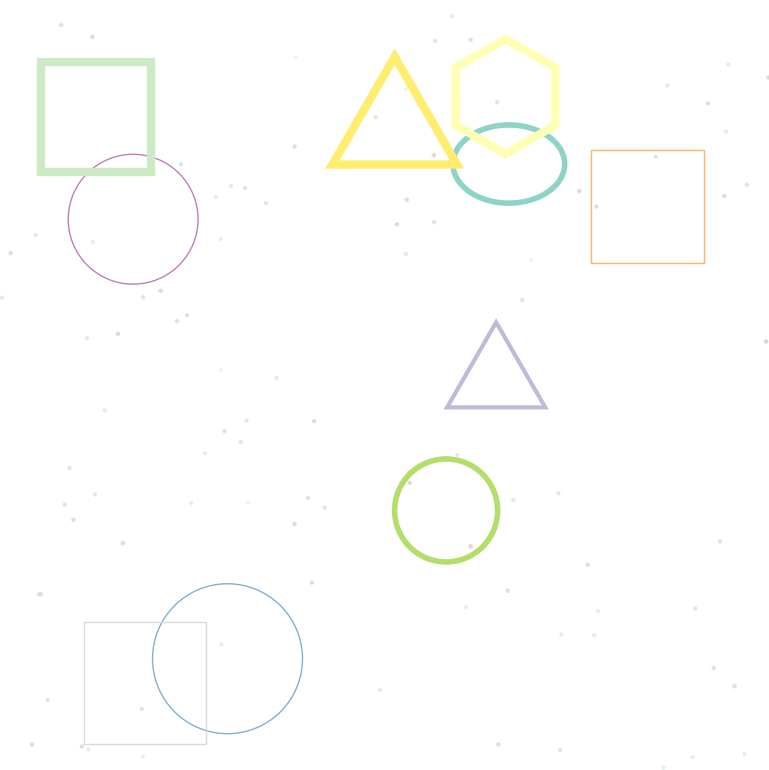[{"shape": "oval", "thickness": 2, "radius": 0.36, "center": [0.661, 0.787]}, {"shape": "hexagon", "thickness": 3, "radius": 0.37, "center": [0.656, 0.875]}, {"shape": "triangle", "thickness": 1.5, "radius": 0.37, "center": [0.644, 0.508]}, {"shape": "circle", "thickness": 0.5, "radius": 0.49, "center": [0.295, 0.145]}, {"shape": "square", "thickness": 0.5, "radius": 0.37, "center": [0.841, 0.732]}, {"shape": "circle", "thickness": 2, "radius": 0.33, "center": [0.579, 0.337]}, {"shape": "square", "thickness": 0.5, "radius": 0.4, "center": [0.188, 0.113]}, {"shape": "circle", "thickness": 0.5, "radius": 0.42, "center": [0.173, 0.715]}, {"shape": "square", "thickness": 3, "radius": 0.36, "center": [0.125, 0.848]}, {"shape": "triangle", "thickness": 3, "radius": 0.47, "center": [0.513, 0.833]}]